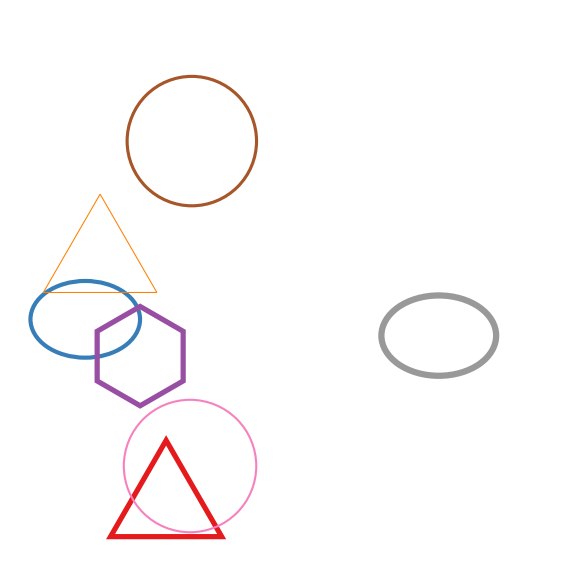[{"shape": "triangle", "thickness": 2.5, "radius": 0.56, "center": [0.288, 0.125]}, {"shape": "oval", "thickness": 2, "radius": 0.47, "center": [0.148, 0.446]}, {"shape": "hexagon", "thickness": 2.5, "radius": 0.43, "center": [0.243, 0.382]}, {"shape": "triangle", "thickness": 0.5, "radius": 0.57, "center": [0.173, 0.549]}, {"shape": "circle", "thickness": 1.5, "radius": 0.56, "center": [0.332, 0.755]}, {"shape": "circle", "thickness": 1, "radius": 0.57, "center": [0.329, 0.192]}, {"shape": "oval", "thickness": 3, "radius": 0.5, "center": [0.76, 0.418]}]